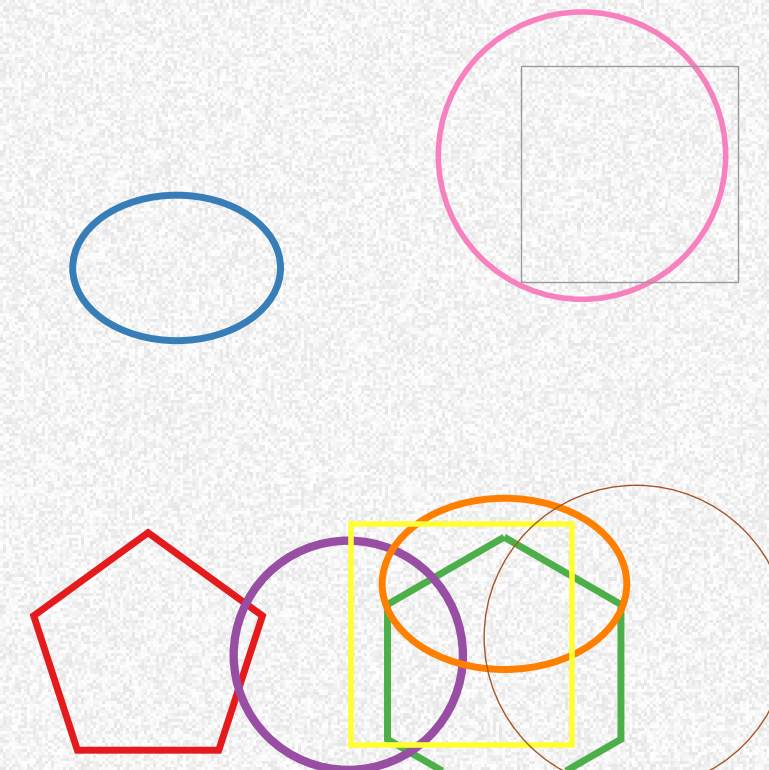[{"shape": "pentagon", "thickness": 2.5, "radius": 0.78, "center": [0.192, 0.152]}, {"shape": "oval", "thickness": 2.5, "radius": 0.67, "center": [0.229, 0.652]}, {"shape": "hexagon", "thickness": 2.5, "radius": 0.88, "center": [0.655, 0.127]}, {"shape": "circle", "thickness": 3, "radius": 0.74, "center": [0.452, 0.149]}, {"shape": "oval", "thickness": 2.5, "radius": 0.79, "center": [0.655, 0.242]}, {"shape": "square", "thickness": 2, "radius": 0.72, "center": [0.599, 0.176]}, {"shape": "circle", "thickness": 0.5, "radius": 0.99, "center": [0.826, 0.172]}, {"shape": "circle", "thickness": 2, "radius": 0.93, "center": [0.756, 0.798]}, {"shape": "square", "thickness": 0.5, "radius": 0.7, "center": [0.817, 0.774]}]